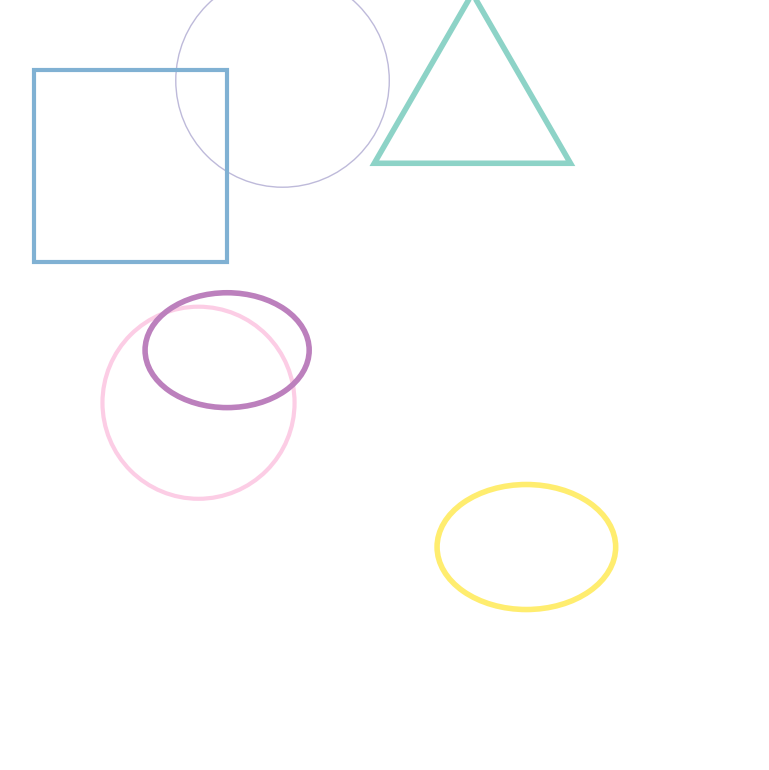[{"shape": "triangle", "thickness": 2, "radius": 0.74, "center": [0.613, 0.861]}, {"shape": "circle", "thickness": 0.5, "radius": 0.69, "center": [0.367, 0.896]}, {"shape": "square", "thickness": 1.5, "radius": 0.63, "center": [0.17, 0.784]}, {"shape": "circle", "thickness": 1.5, "radius": 0.62, "center": [0.258, 0.477]}, {"shape": "oval", "thickness": 2, "radius": 0.53, "center": [0.295, 0.545]}, {"shape": "oval", "thickness": 2, "radius": 0.58, "center": [0.684, 0.29]}]